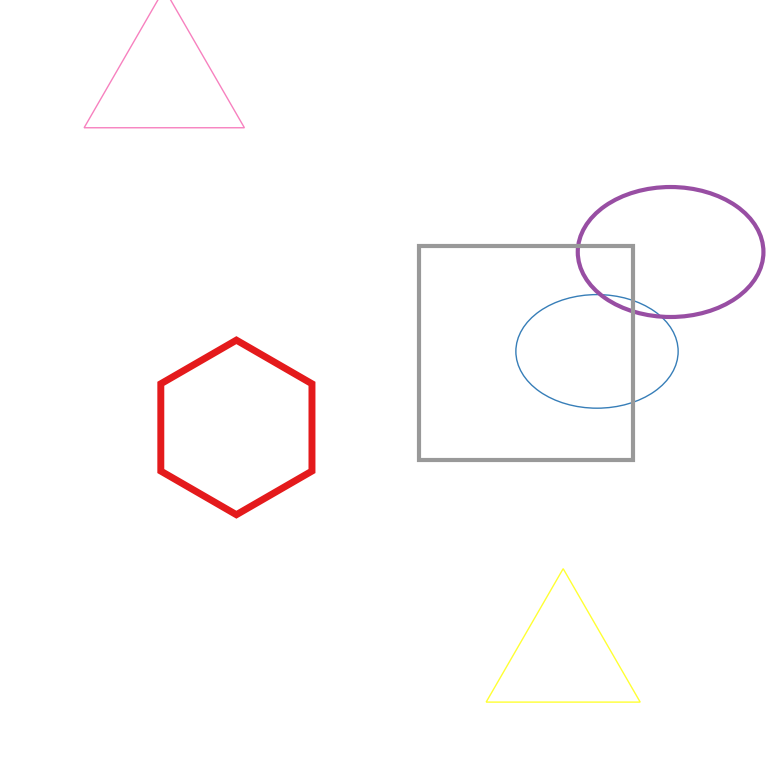[{"shape": "hexagon", "thickness": 2.5, "radius": 0.57, "center": [0.307, 0.445]}, {"shape": "oval", "thickness": 0.5, "radius": 0.53, "center": [0.775, 0.544]}, {"shape": "oval", "thickness": 1.5, "radius": 0.6, "center": [0.871, 0.673]}, {"shape": "triangle", "thickness": 0.5, "radius": 0.58, "center": [0.731, 0.146]}, {"shape": "triangle", "thickness": 0.5, "radius": 0.6, "center": [0.213, 0.894]}, {"shape": "square", "thickness": 1.5, "radius": 0.7, "center": [0.683, 0.542]}]